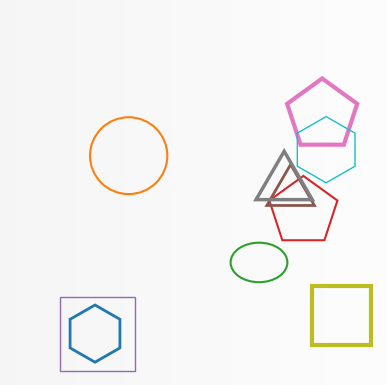[{"shape": "hexagon", "thickness": 2, "radius": 0.37, "center": [0.245, 0.134]}, {"shape": "circle", "thickness": 1.5, "radius": 0.5, "center": [0.332, 0.596]}, {"shape": "oval", "thickness": 1.5, "radius": 0.37, "center": [0.668, 0.318]}, {"shape": "pentagon", "thickness": 1.5, "radius": 0.46, "center": [0.783, 0.451]}, {"shape": "square", "thickness": 1, "radius": 0.48, "center": [0.252, 0.132]}, {"shape": "triangle", "thickness": 2, "radius": 0.35, "center": [0.75, 0.502]}, {"shape": "pentagon", "thickness": 3, "radius": 0.48, "center": [0.831, 0.701]}, {"shape": "triangle", "thickness": 2.5, "radius": 0.42, "center": [0.733, 0.523]}, {"shape": "square", "thickness": 3, "radius": 0.38, "center": [0.881, 0.181]}, {"shape": "hexagon", "thickness": 1, "radius": 0.43, "center": [0.842, 0.611]}]